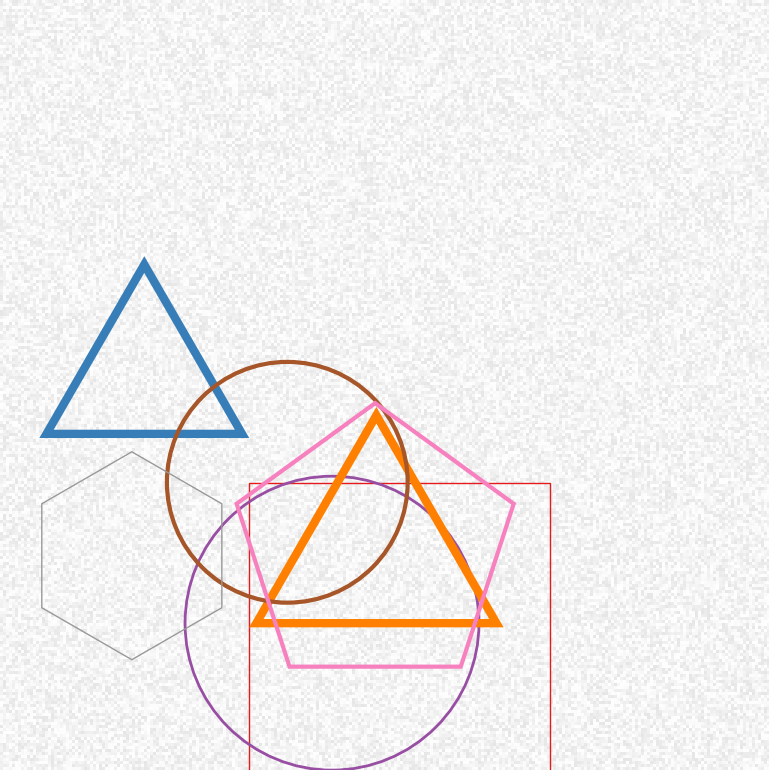[{"shape": "square", "thickness": 0.5, "radius": 0.98, "center": [0.518, 0.177]}, {"shape": "triangle", "thickness": 3, "radius": 0.73, "center": [0.187, 0.51]}, {"shape": "circle", "thickness": 1, "radius": 0.95, "center": [0.431, 0.191]}, {"shape": "triangle", "thickness": 3, "radius": 0.9, "center": [0.489, 0.281]}, {"shape": "circle", "thickness": 1.5, "radius": 0.78, "center": [0.373, 0.374]}, {"shape": "pentagon", "thickness": 1.5, "radius": 0.95, "center": [0.487, 0.287]}, {"shape": "hexagon", "thickness": 0.5, "radius": 0.67, "center": [0.171, 0.278]}]